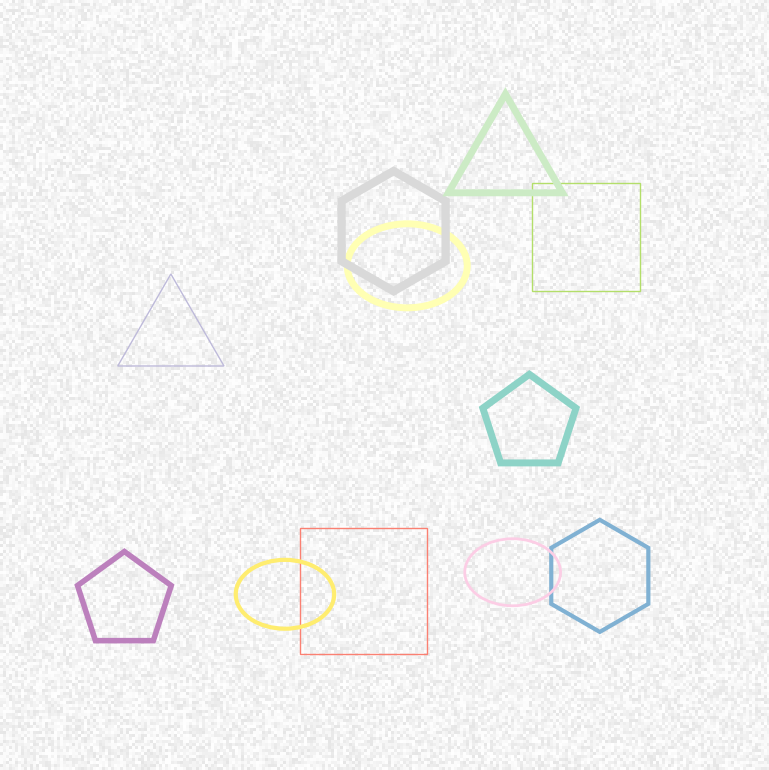[{"shape": "pentagon", "thickness": 2.5, "radius": 0.32, "center": [0.688, 0.45]}, {"shape": "oval", "thickness": 2.5, "radius": 0.39, "center": [0.529, 0.655]}, {"shape": "triangle", "thickness": 0.5, "radius": 0.4, "center": [0.222, 0.565]}, {"shape": "square", "thickness": 0.5, "radius": 0.41, "center": [0.472, 0.232]}, {"shape": "hexagon", "thickness": 1.5, "radius": 0.36, "center": [0.779, 0.252]}, {"shape": "square", "thickness": 0.5, "radius": 0.35, "center": [0.761, 0.692]}, {"shape": "oval", "thickness": 1, "radius": 0.31, "center": [0.666, 0.257]}, {"shape": "hexagon", "thickness": 3, "radius": 0.39, "center": [0.511, 0.7]}, {"shape": "pentagon", "thickness": 2, "radius": 0.32, "center": [0.162, 0.22]}, {"shape": "triangle", "thickness": 2.5, "radius": 0.43, "center": [0.656, 0.792]}, {"shape": "oval", "thickness": 1.5, "radius": 0.32, "center": [0.37, 0.228]}]